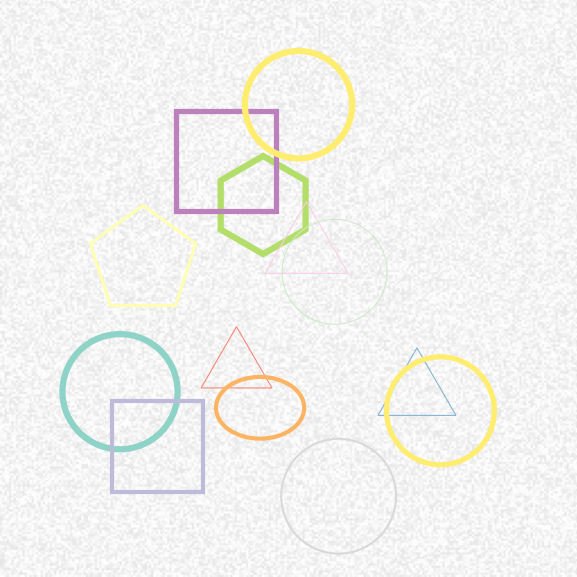[{"shape": "circle", "thickness": 3, "radius": 0.5, "center": [0.208, 0.321]}, {"shape": "pentagon", "thickness": 1.5, "radius": 0.48, "center": [0.248, 0.548]}, {"shape": "square", "thickness": 2, "radius": 0.39, "center": [0.273, 0.227]}, {"shape": "triangle", "thickness": 0.5, "radius": 0.35, "center": [0.41, 0.363]}, {"shape": "triangle", "thickness": 0.5, "radius": 0.39, "center": [0.722, 0.319]}, {"shape": "oval", "thickness": 2, "radius": 0.38, "center": [0.45, 0.293]}, {"shape": "hexagon", "thickness": 3, "radius": 0.42, "center": [0.456, 0.644]}, {"shape": "triangle", "thickness": 0.5, "radius": 0.41, "center": [0.531, 0.567]}, {"shape": "circle", "thickness": 1, "radius": 0.5, "center": [0.586, 0.14]}, {"shape": "square", "thickness": 2.5, "radius": 0.43, "center": [0.391, 0.72]}, {"shape": "circle", "thickness": 0.5, "radius": 0.45, "center": [0.579, 0.528]}, {"shape": "circle", "thickness": 3, "radius": 0.46, "center": [0.517, 0.818]}, {"shape": "circle", "thickness": 2.5, "radius": 0.47, "center": [0.763, 0.288]}]